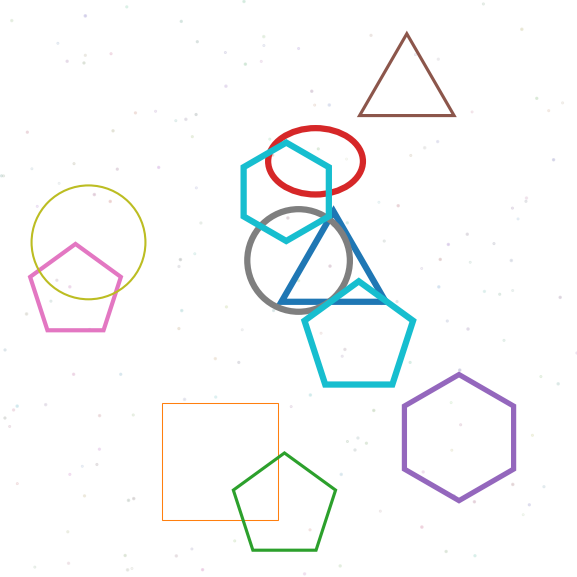[{"shape": "triangle", "thickness": 3, "radius": 0.52, "center": [0.578, 0.529]}, {"shape": "square", "thickness": 0.5, "radius": 0.5, "center": [0.381, 0.2]}, {"shape": "pentagon", "thickness": 1.5, "radius": 0.47, "center": [0.493, 0.122]}, {"shape": "oval", "thickness": 3, "radius": 0.41, "center": [0.546, 0.72]}, {"shape": "hexagon", "thickness": 2.5, "radius": 0.55, "center": [0.795, 0.241]}, {"shape": "triangle", "thickness": 1.5, "radius": 0.47, "center": [0.704, 0.846]}, {"shape": "pentagon", "thickness": 2, "radius": 0.41, "center": [0.131, 0.494]}, {"shape": "circle", "thickness": 3, "radius": 0.44, "center": [0.517, 0.548]}, {"shape": "circle", "thickness": 1, "radius": 0.49, "center": [0.153, 0.579]}, {"shape": "pentagon", "thickness": 3, "radius": 0.49, "center": [0.621, 0.413]}, {"shape": "hexagon", "thickness": 3, "radius": 0.43, "center": [0.496, 0.667]}]